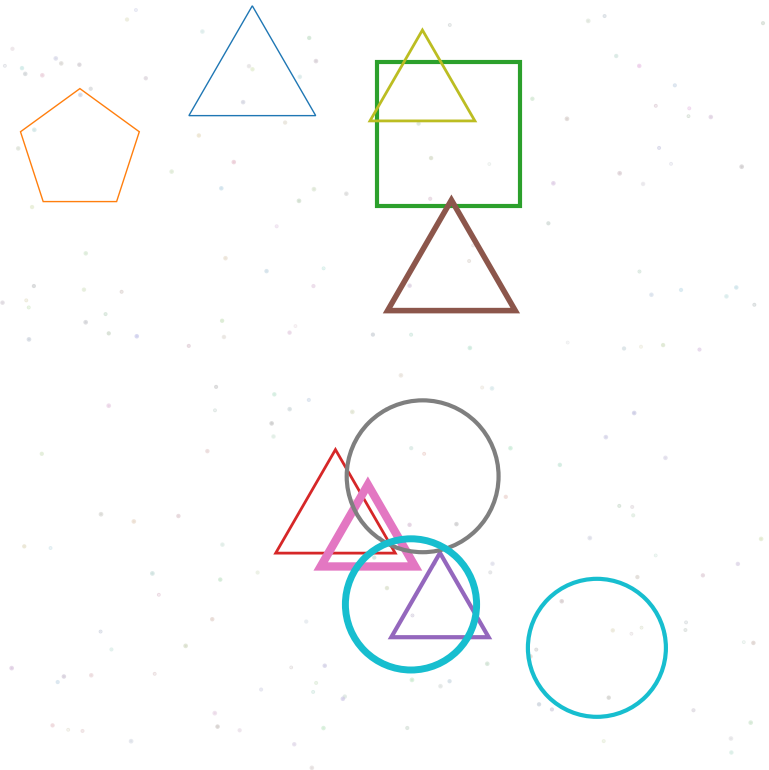[{"shape": "triangle", "thickness": 0.5, "radius": 0.48, "center": [0.328, 0.897]}, {"shape": "pentagon", "thickness": 0.5, "radius": 0.41, "center": [0.104, 0.804]}, {"shape": "square", "thickness": 1.5, "radius": 0.47, "center": [0.583, 0.826]}, {"shape": "triangle", "thickness": 1, "radius": 0.45, "center": [0.436, 0.326]}, {"shape": "triangle", "thickness": 1.5, "radius": 0.36, "center": [0.571, 0.209]}, {"shape": "triangle", "thickness": 2, "radius": 0.48, "center": [0.586, 0.644]}, {"shape": "triangle", "thickness": 3, "radius": 0.35, "center": [0.478, 0.3]}, {"shape": "circle", "thickness": 1.5, "radius": 0.49, "center": [0.549, 0.381]}, {"shape": "triangle", "thickness": 1, "radius": 0.39, "center": [0.549, 0.882]}, {"shape": "circle", "thickness": 2.5, "radius": 0.43, "center": [0.534, 0.215]}, {"shape": "circle", "thickness": 1.5, "radius": 0.45, "center": [0.775, 0.159]}]